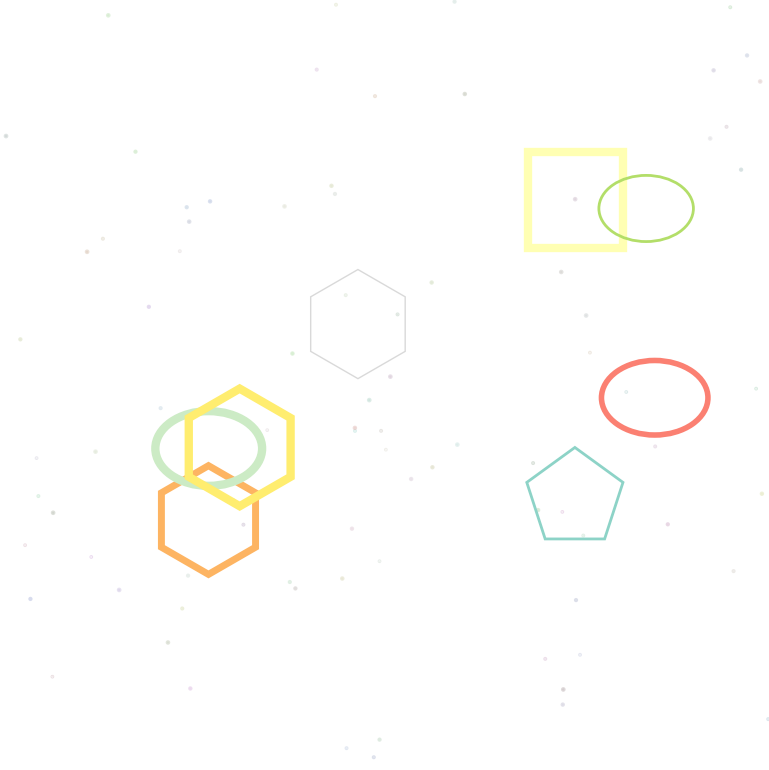[{"shape": "pentagon", "thickness": 1, "radius": 0.33, "center": [0.747, 0.353]}, {"shape": "square", "thickness": 3, "radius": 0.31, "center": [0.747, 0.74]}, {"shape": "oval", "thickness": 2, "radius": 0.35, "center": [0.85, 0.483]}, {"shape": "hexagon", "thickness": 2.5, "radius": 0.35, "center": [0.271, 0.325]}, {"shape": "oval", "thickness": 1, "radius": 0.31, "center": [0.839, 0.729]}, {"shape": "hexagon", "thickness": 0.5, "radius": 0.35, "center": [0.465, 0.579]}, {"shape": "oval", "thickness": 3, "radius": 0.35, "center": [0.271, 0.418]}, {"shape": "hexagon", "thickness": 3, "radius": 0.38, "center": [0.311, 0.419]}]